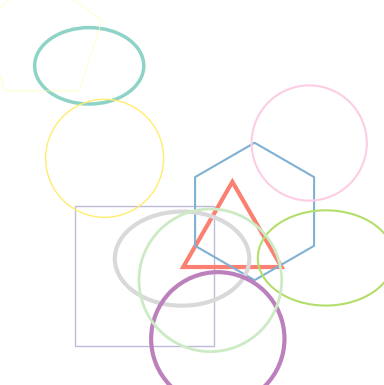[{"shape": "oval", "thickness": 2.5, "radius": 0.71, "center": [0.232, 0.829]}, {"shape": "pentagon", "thickness": 0.5, "radius": 0.82, "center": [0.109, 0.897]}, {"shape": "square", "thickness": 1, "radius": 0.91, "center": [0.375, 0.284]}, {"shape": "triangle", "thickness": 3, "radius": 0.74, "center": [0.604, 0.38]}, {"shape": "hexagon", "thickness": 1.5, "radius": 0.89, "center": [0.661, 0.451]}, {"shape": "oval", "thickness": 1.5, "radius": 0.88, "center": [0.846, 0.33]}, {"shape": "circle", "thickness": 1.5, "radius": 0.75, "center": [0.803, 0.629]}, {"shape": "oval", "thickness": 3, "radius": 0.87, "center": [0.473, 0.328]}, {"shape": "circle", "thickness": 3, "radius": 0.87, "center": [0.566, 0.12]}, {"shape": "circle", "thickness": 2, "radius": 0.93, "center": [0.546, 0.272]}, {"shape": "circle", "thickness": 1, "radius": 0.77, "center": [0.272, 0.589]}]